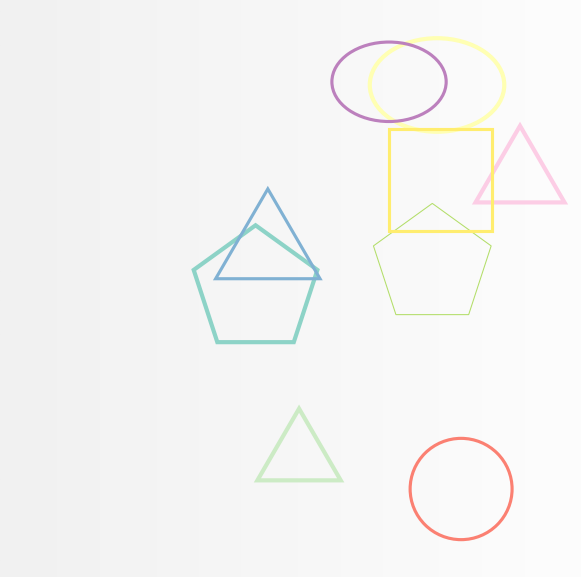[{"shape": "pentagon", "thickness": 2, "radius": 0.56, "center": [0.44, 0.497]}, {"shape": "oval", "thickness": 2, "radius": 0.58, "center": [0.752, 0.852]}, {"shape": "circle", "thickness": 1.5, "radius": 0.44, "center": [0.793, 0.152]}, {"shape": "triangle", "thickness": 1.5, "radius": 0.52, "center": [0.461, 0.568]}, {"shape": "pentagon", "thickness": 0.5, "radius": 0.53, "center": [0.744, 0.54]}, {"shape": "triangle", "thickness": 2, "radius": 0.44, "center": [0.895, 0.693]}, {"shape": "oval", "thickness": 1.5, "radius": 0.49, "center": [0.669, 0.858]}, {"shape": "triangle", "thickness": 2, "radius": 0.41, "center": [0.515, 0.209]}, {"shape": "square", "thickness": 1.5, "radius": 0.44, "center": [0.758, 0.687]}]